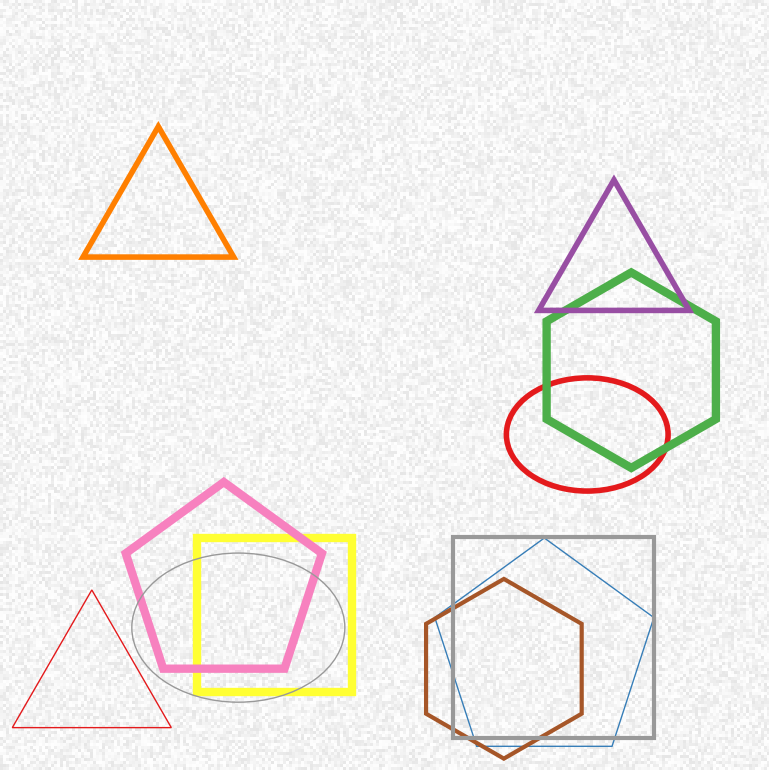[{"shape": "triangle", "thickness": 0.5, "radius": 0.6, "center": [0.119, 0.115]}, {"shape": "oval", "thickness": 2, "radius": 0.53, "center": [0.763, 0.436]}, {"shape": "pentagon", "thickness": 0.5, "radius": 0.75, "center": [0.707, 0.152]}, {"shape": "hexagon", "thickness": 3, "radius": 0.63, "center": [0.82, 0.519]}, {"shape": "triangle", "thickness": 2, "radius": 0.56, "center": [0.797, 0.653]}, {"shape": "triangle", "thickness": 2, "radius": 0.57, "center": [0.206, 0.723]}, {"shape": "square", "thickness": 3, "radius": 0.5, "center": [0.356, 0.201]}, {"shape": "hexagon", "thickness": 1.5, "radius": 0.58, "center": [0.654, 0.131]}, {"shape": "pentagon", "thickness": 3, "radius": 0.67, "center": [0.291, 0.24]}, {"shape": "oval", "thickness": 0.5, "radius": 0.69, "center": [0.31, 0.185]}, {"shape": "square", "thickness": 1.5, "radius": 0.65, "center": [0.719, 0.172]}]